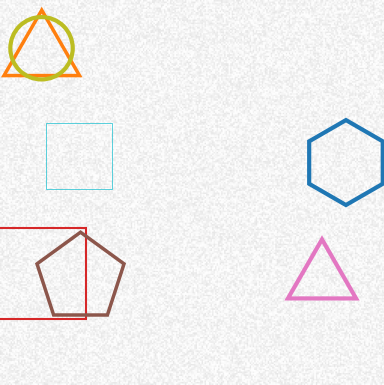[{"shape": "hexagon", "thickness": 3, "radius": 0.55, "center": [0.899, 0.578]}, {"shape": "triangle", "thickness": 2.5, "radius": 0.57, "center": [0.108, 0.86]}, {"shape": "square", "thickness": 1.5, "radius": 0.59, "center": [0.105, 0.29]}, {"shape": "pentagon", "thickness": 2.5, "radius": 0.59, "center": [0.209, 0.278]}, {"shape": "triangle", "thickness": 3, "radius": 0.51, "center": [0.836, 0.276]}, {"shape": "circle", "thickness": 3, "radius": 0.41, "center": [0.108, 0.875]}, {"shape": "square", "thickness": 0.5, "radius": 0.43, "center": [0.206, 0.595]}]